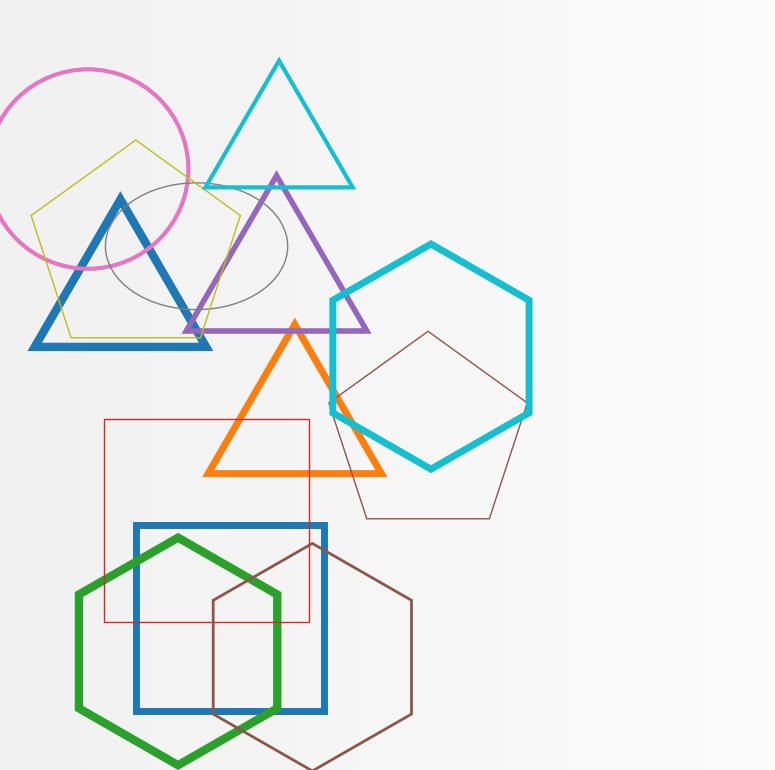[{"shape": "triangle", "thickness": 3, "radius": 0.64, "center": [0.155, 0.613]}, {"shape": "square", "thickness": 2.5, "radius": 0.6, "center": [0.297, 0.198]}, {"shape": "triangle", "thickness": 2.5, "radius": 0.65, "center": [0.38, 0.449]}, {"shape": "hexagon", "thickness": 3, "radius": 0.74, "center": [0.23, 0.154]}, {"shape": "square", "thickness": 0.5, "radius": 0.66, "center": [0.266, 0.324]}, {"shape": "triangle", "thickness": 2, "radius": 0.67, "center": [0.357, 0.637]}, {"shape": "hexagon", "thickness": 1, "radius": 0.74, "center": [0.403, 0.146]}, {"shape": "pentagon", "thickness": 0.5, "radius": 0.67, "center": [0.552, 0.435]}, {"shape": "circle", "thickness": 1.5, "radius": 0.65, "center": [0.114, 0.78]}, {"shape": "oval", "thickness": 0.5, "radius": 0.59, "center": [0.254, 0.68]}, {"shape": "pentagon", "thickness": 0.5, "radius": 0.71, "center": [0.175, 0.676]}, {"shape": "triangle", "thickness": 1.5, "radius": 0.55, "center": [0.36, 0.812]}, {"shape": "hexagon", "thickness": 2.5, "radius": 0.73, "center": [0.556, 0.537]}]